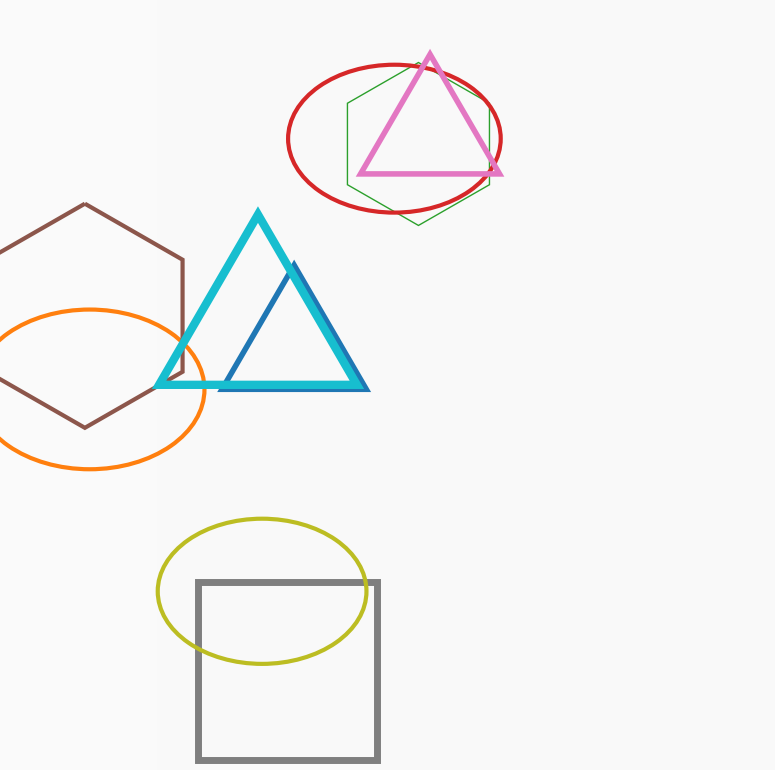[{"shape": "triangle", "thickness": 2, "radius": 0.54, "center": [0.38, 0.548]}, {"shape": "oval", "thickness": 1.5, "radius": 0.74, "center": [0.116, 0.494]}, {"shape": "hexagon", "thickness": 0.5, "radius": 0.53, "center": [0.54, 0.813]}, {"shape": "oval", "thickness": 1.5, "radius": 0.69, "center": [0.509, 0.82]}, {"shape": "hexagon", "thickness": 1.5, "radius": 0.73, "center": [0.11, 0.59]}, {"shape": "triangle", "thickness": 2, "radius": 0.52, "center": [0.555, 0.826]}, {"shape": "square", "thickness": 2.5, "radius": 0.58, "center": [0.371, 0.129]}, {"shape": "oval", "thickness": 1.5, "radius": 0.67, "center": [0.338, 0.232]}, {"shape": "triangle", "thickness": 3, "radius": 0.74, "center": [0.333, 0.574]}]